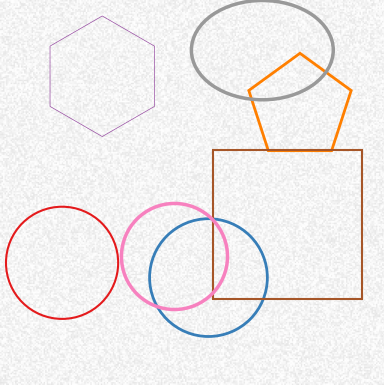[{"shape": "circle", "thickness": 1.5, "radius": 0.73, "center": [0.161, 0.317]}, {"shape": "circle", "thickness": 2, "radius": 0.76, "center": [0.541, 0.279]}, {"shape": "hexagon", "thickness": 0.5, "radius": 0.78, "center": [0.266, 0.802]}, {"shape": "pentagon", "thickness": 2, "radius": 0.7, "center": [0.779, 0.722]}, {"shape": "square", "thickness": 1.5, "radius": 0.97, "center": [0.746, 0.417]}, {"shape": "circle", "thickness": 2.5, "radius": 0.69, "center": [0.453, 0.334]}, {"shape": "oval", "thickness": 2.5, "radius": 0.92, "center": [0.681, 0.87]}]